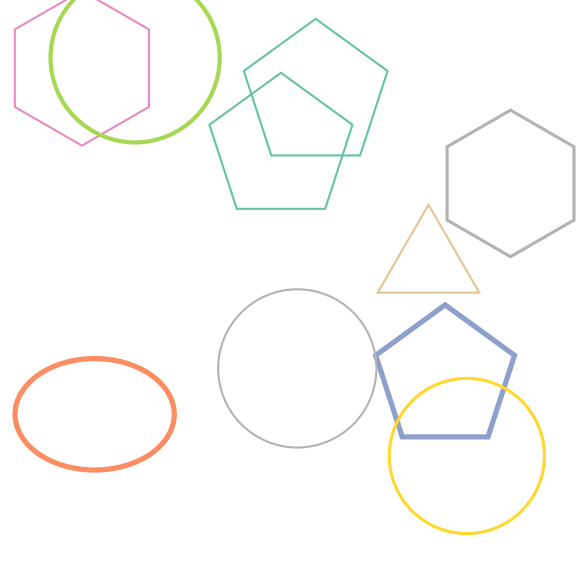[{"shape": "pentagon", "thickness": 1, "radius": 0.65, "center": [0.487, 0.743]}, {"shape": "pentagon", "thickness": 1, "radius": 0.65, "center": [0.547, 0.836]}, {"shape": "oval", "thickness": 2.5, "radius": 0.69, "center": [0.164, 0.282]}, {"shape": "pentagon", "thickness": 2.5, "radius": 0.63, "center": [0.771, 0.345]}, {"shape": "hexagon", "thickness": 1, "radius": 0.67, "center": [0.142, 0.881]}, {"shape": "circle", "thickness": 2, "radius": 0.73, "center": [0.234, 0.899]}, {"shape": "circle", "thickness": 1.5, "radius": 0.67, "center": [0.808, 0.21]}, {"shape": "triangle", "thickness": 1, "radius": 0.51, "center": [0.742, 0.543]}, {"shape": "hexagon", "thickness": 1.5, "radius": 0.63, "center": [0.884, 0.682]}, {"shape": "circle", "thickness": 1, "radius": 0.69, "center": [0.515, 0.361]}]